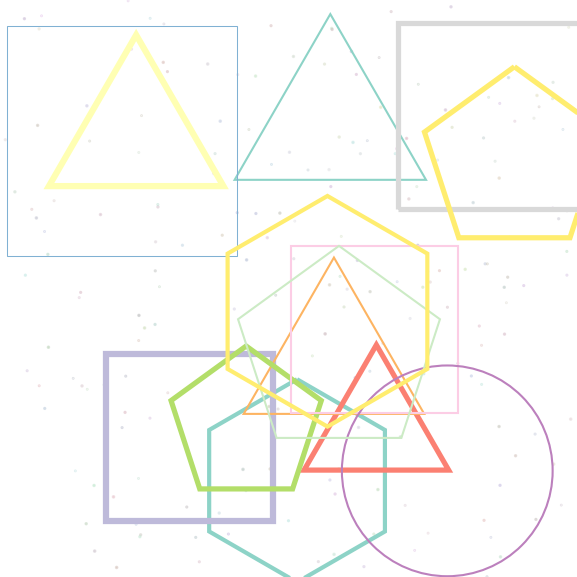[{"shape": "hexagon", "thickness": 2, "radius": 0.88, "center": [0.514, 0.167]}, {"shape": "triangle", "thickness": 1, "radius": 0.96, "center": [0.572, 0.783]}, {"shape": "triangle", "thickness": 3, "radius": 0.87, "center": [0.236, 0.764]}, {"shape": "square", "thickness": 3, "radius": 0.72, "center": [0.328, 0.242]}, {"shape": "triangle", "thickness": 2.5, "radius": 0.72, "center": [0.652, 0.257]}, {"shape": "square", "thickness": 0.5, "radius": 1.0, "center": [0.211, 0.755]}, {"shape": "triangle", "thickness": 1, "radius": 0.9, "center": [0.578, 0.373]}, {"shape": "pentagon", "thickness": 2.5, "radius": 0.68, "center": [0.426, 0.263]}, {"shape": "square", "thickness": 1, "radius": 0.72, "center": [0.649, 0.428]}, {"shape": "square", "thickness": 2.5, "radius": 0.81, "center": [0.851, 0.798]}, {"shape": "circle", "thickness": 1, "radius": 0.91, "center": [0.774, 0.184]}, {"shape": "pentagon", "thickness": 1, "radius": 0.92, "center": [0.587, 0.39]}, {"shape": "hexagon", "thickness": 2, "radius": 1.0, "center": [0.567, 0.46]}, {"shape": "pentagon", "thickness": 2.5, "radius": 0.82, "center": [0.891, 0.72]}]